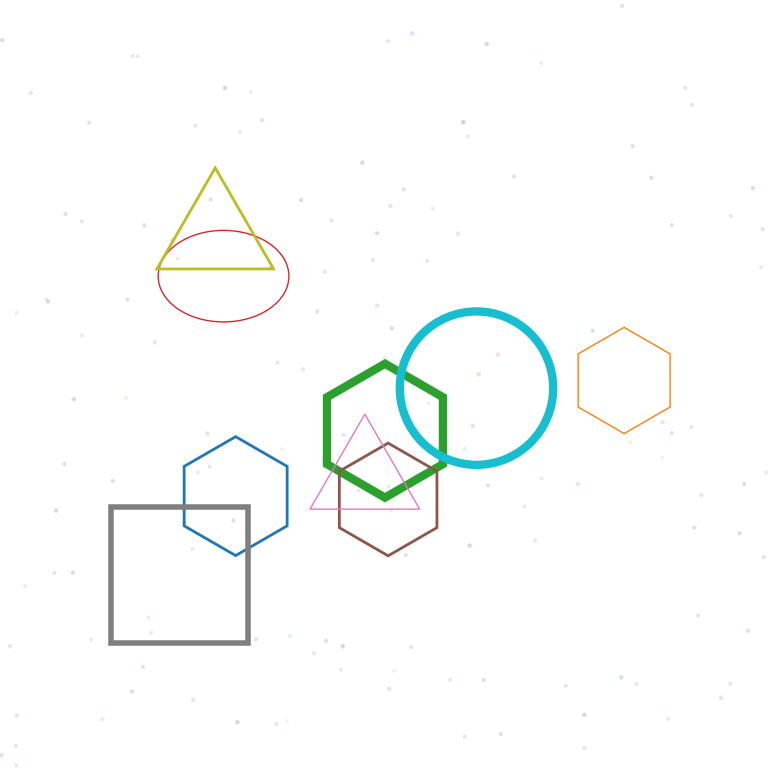[{"shape": "hexagon", "thickness": 1, "radius": 0.39, "center": [0.306, 0.356]}, {"shape": "hexagon", "thickness": 0.5, "radius": 0.34, "center": [0.811, 0.506]}, {"shape": "hexagon", "thickness": 3, "radius": 0.43, "center": [0.5, 0.441]}, {"shape": "oval", "thickness": 0.5, "radius": 0.42, "center": [0.29, 0.641]}, {"shape": "hexagon", "thickness": 1, "radius": 0.37, "center": [0.504, 0.351]}, {"shape": "triangle", "thickness": 0.5, "radius": 0.41, "center": [0.474, 0.38]}, {"shape": "square", "thickness": 2, "radius": 0.44, "center": [0.233, 0.253]}, {"shape": "triangle", "thickness": 1, "radius": 0.44, "center": [0.28, 0.694]}, {"shape": "circle", "thickness": 3, "radius": 0.5, "center": [0.619, 0.496]}]